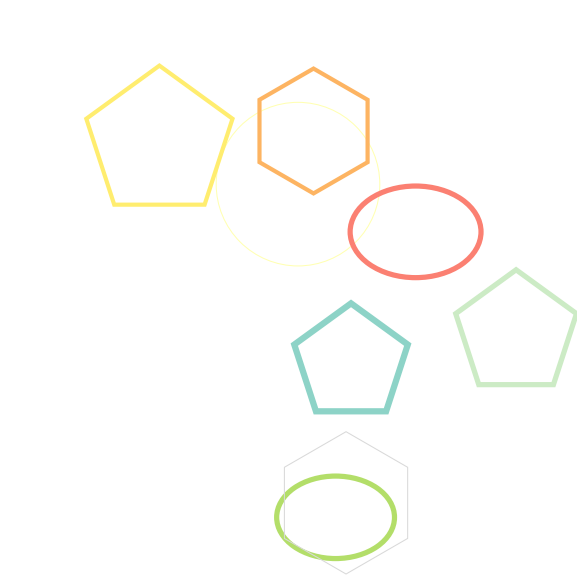[{"shape": "pentagon", "thickness": 3, "radius": 0.52, "center": [0.608, 0.371]}, {"shape": "circle", "thickness": 0.5, "radius": 0.71, "center": [0.516, 0.68]}, {"shape": "oval", "thickness": 2.5, "radius": 0.57, "center": [0.72, 0.598]}, {"shape": "hexagon", "thickness": 2, "radius": 0.54, "center": [0.543, 0.772]}, {"shape": "oval", "thickness": 2.5, "radius": 0.51, "center": [0.581, 0.103]}, {"shape": "hexagon", "thickness": 0.5, "radius": 0.62, "center": [0.599, 0.128]}, {"shape": "pentagon", "thickness": 2.5, "radius": 0.55, "center": [0.894, 0.422]}, {"shape": "pentagon", "thickness": 2, "radius": 0.67, "center": [0.276, 0.752]}]